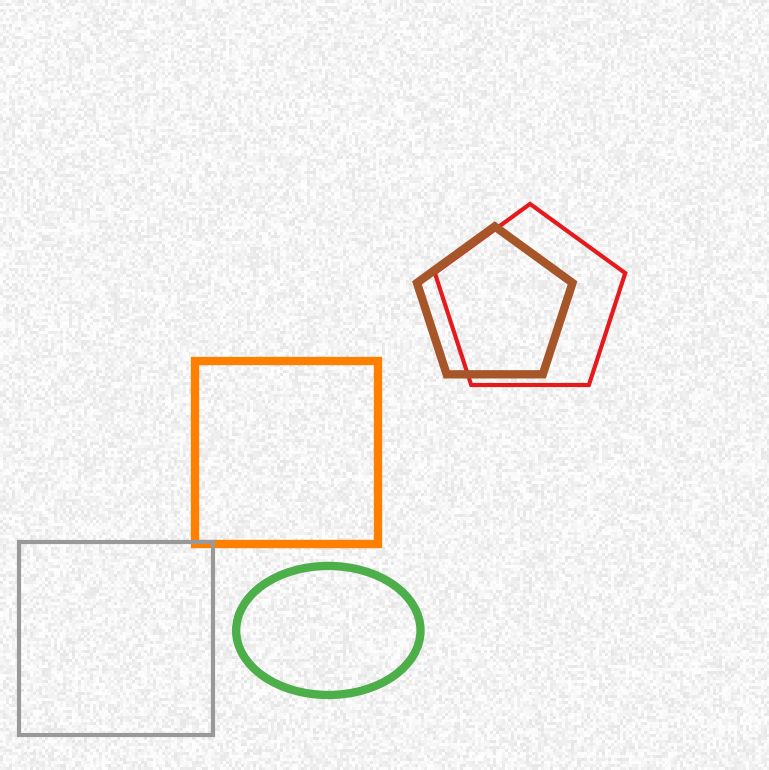[{"shape": "pentagon", "thickness": 1.5, "radius": 0.65, "center": [0.688, 0.605]}, {"shape": "oval", "thickness": 3, "radius": 0.6, "center": [0.426, 0.181]}, {"shape": "square", "thickness": 3, "radius": 0.6, "center": [0.372, 0.412]}, {"shape": "pentagon", "thickness": 3, "radius": 0.53, "center": [0.643, 0.6]}, {"shape": "square", "thickness": 1.5, "radius": 0.63, "center": [0.151, 0.171]}]